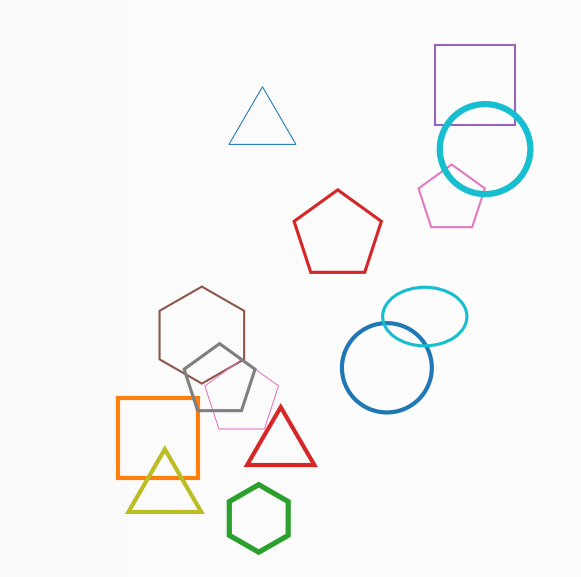[{"shape": "circle", "thickness": 2, "radius": 0.39, "center": [0.666, 0.362]}, {"shape": "triangle", "thickness": 0.5, "radius": 0.33, "center": [0.452, 0.782]}, {"shape": "square", "thickness": 2, "radius": 0.35, "center": [0.271, 0.24]}, {"shape": "hexagon", "thickness": 2.5, "radius": 0.29, "center": [0.445, 0.101]}, {"shape": "triangle", "thickness": 2, "radius": 0.33, "center": [0.483, 0.227]}, {"shape": "pentagon", "thickness": 1.5, "radius": 0.39, "center": [0.581, 0.591]}, {"shape": "square", "thickness": 1, "radius": 0.35, "center": [0.817, 0.852]}, {"shape": "hexagon", "thickness": 1, "radius": 0.42, "center": [0.347, 0.419]}, {"shape": "pentagon", "thickness": 1, "radius": 0.3, "center": [0.777, 0.654]}, {"shape": "pentagon", "thickness": 0.5, "radius": 0.33, "center": [0.416, 0.31]}, {"shape": "pentagon", "thickness": 1.5, "radius": 0.32, "center": [0.378, 0.34]}, {"shape": "triangle", "thickness": 2, "radius": 0.36, "center": [0.284, 0.149]}, {"shape": "circle", "thickness": 3, "radius": 0.39, "center": [0.835, 0.741]}, {"shape": "oval", "thickness": 1.5, "radius": 0.36, "center": [0.731, 0.451]}]